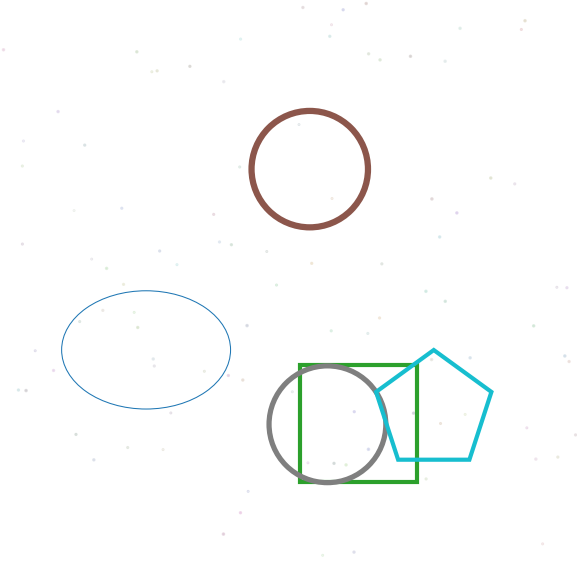[{"shape": "oval", "thickness": 0.5, "radius": 0.73, "center": [0.253, 0.393]}, {"shape": "square", "thickness": 2, "radius": 0.51, "center": [0.621, 0.266]}, {"shape": "circle", "thickness": 3, "radius": 0.5, "center": [0.536, 0.706]}, {"shape": "circle", "thickness": 2.5, "radius": 0.51, "center": [0.567, 0.264]}, {"shape": "pentagon", "thickness": 2, "radius": 0.52, "center": [0.751, 0.288]}]